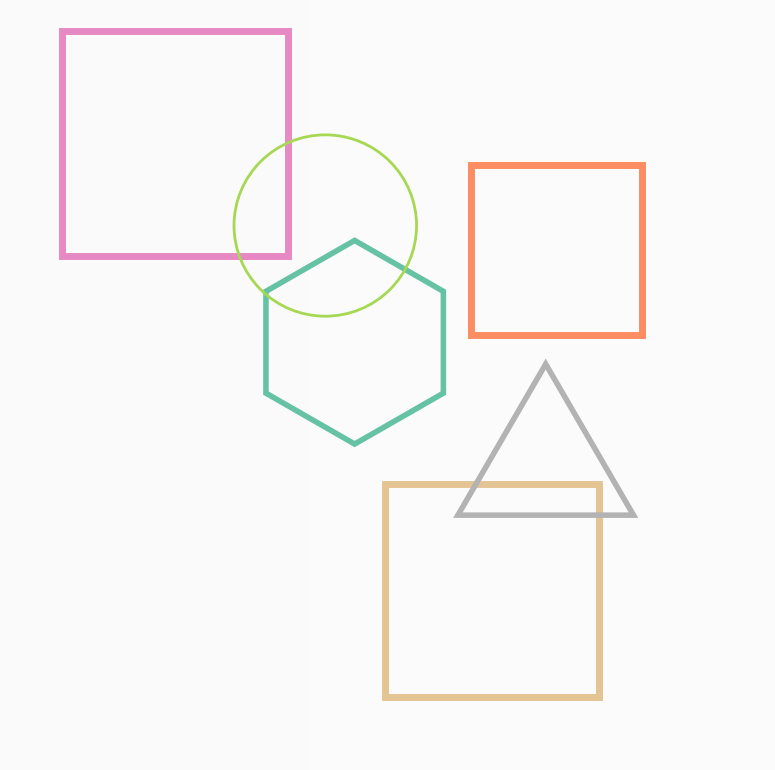[{"shape": "hexagon", "thickness": 2, "radius": 0.66, "center": [0.458, 0.556]}, {"shape": "square", "thickness": 2.5, "radius": 0.55, "center": [0.718, 0.676]}, {"shape": "square", "thickness": 2.5, "radius": 0.73, "center": [0.226, 0.814]}, {"shape": "circle", "thickness": 1, "radius": 0.59, "center": [0.42, 0.707]}, {"shape": "square", "thickness": 2.5, "radius": 0.69, "center": [0.635, 0.234]}, {"shape": "triangle", "thickness": 2, "radius": 0.65, "center": [0.704, 0.396]}]